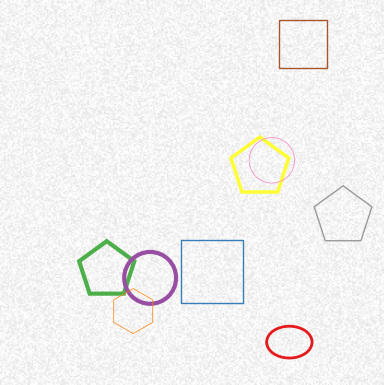[{"shape": "oval", "thickness": 2, "radius": 0.3, "center": [0.752, 0.111]}, {"shape": "square", "thickness": 1, "radius": 0.4, "center": [0.55, 0.295]}, {"shape": "pentagon", "thickness": 3, "radius": 0.38, "center": [0.277, 0.298]}, {"shape": "circle", "thickness": 3, "radius": 0.34, "center": [0.39, 0.278]}, {"shape": "hexagon", "thickness": 0.5, "radius": 0.29, "center": [0.346, 0.192]}, {"shape": "pentagon", "thickness": 2.5, "radius": 0.39, "center": [0.675, 0.565]}, {"shape": "square", "thickness": 1, "radius": 0.31, "center": [0.787, 0.885]}, {"shape": "circle", "thickness": 0.5, "radius": 0.3, "center": [0.706, 0.584]}, {"shape": "pentagon", "thickness": 1, "radius": 0.39, "center": [0.891, 0.438]}]